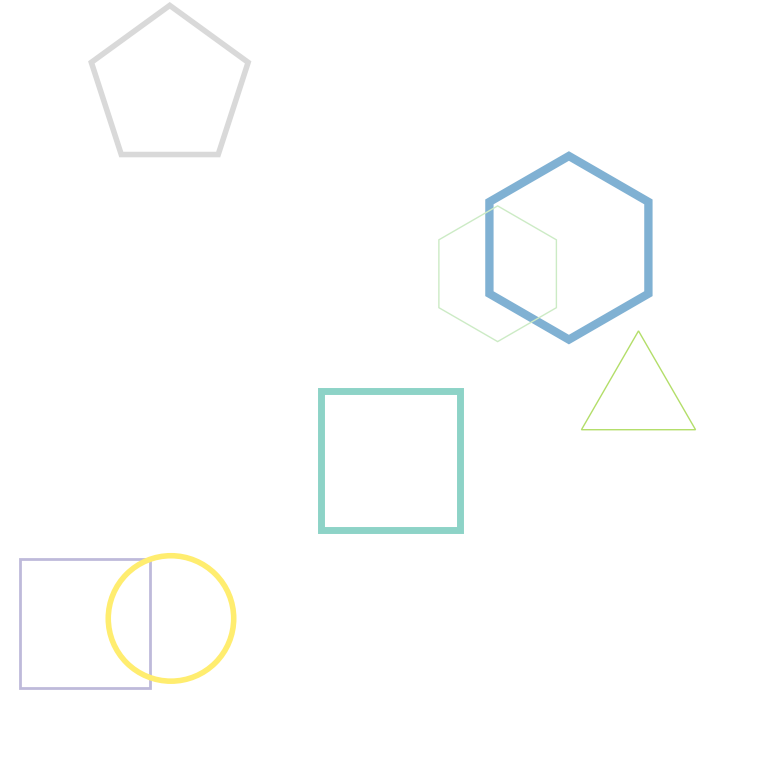[{"shape": "square", "thickness": 2.5, "radius": 0.45, "center": [0.507, 0.402]}, {"shape": "square", "thickness": 1, "radius": 0.42, "center": [0.11, 0.191]}, {"shape": "hexagon", "thickness": 3, "radius": 0.6, "center": [0.739, 0.678]}, {"shape": "triangle", "thickness": 0.5, "radius": 0.43, "center": [0.829, 0.485]}, {"shape": "pentagon", "thickness": 2, "radius": 0.54, "center": [0.22, 0.886]}, {"shape": "hexagon", "thickness": 0.5, "radius": 0.44, "center": [0.646, 0.644]}, {"shape": "circle", "thickness": 2, "radius": 0.41, "center": [0.222, 0.197]}]